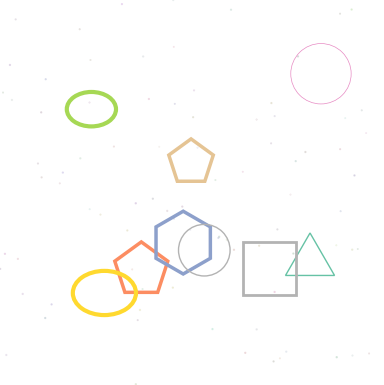[{"shape": "triangle", "thickness": 1, "radius": 0.37, "center": [0.805, 0.321]}, {"shape": "pentagon", "thickness": 2.5, "radius": 0.36, "center": [0.367, 0.299]}, {"shape": "hexagon", "thickness": 2.5, "radius": 0.41, "center": [0.476, 0.37]}, {"shape": "circle", "thickness": 0.5, "radius": 0.39, "center": [0.834, 0.808]}, {"shape": "oval", "thickness": 3, "radius": 0.32, "center": [0.237, 0.716]}, {"shape": "oval", "thickness": 3, "radius": 0.41, "center": [0.271, 0.239]}, {"shape": "pentagon", "thickness": 2.5, "radius": 0.3, "center": [0.496, 0.578]}, {"shape": "circle", "thickness": 1, "radius": 0.33, "center": [0.531, 0.35]}, {"shape": "square", "thickness": 2, "radius": 0.35, "center": [0.699, 0.303]}]